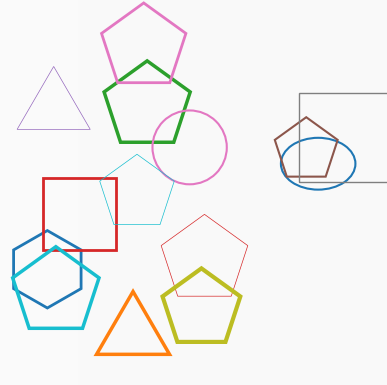[{"shape": "oval", "thickness": 1.5, "radius": 0.48, "center": [0.821, 0.575]}, {"shape": "hexagon", "thickness": 2, "radius": 0.5, "center": [0.122, 0.301]}, {"shape": "triangle", "thickness": 2.5, "radius": 0.54, "center": [0.343, 0.134]}, {"shape": "pentagon", "thickness": 2.5, "radius": 0.58, "center": [0.38, 0.725]}, {"shape": "square", "thickness": 2, "radius": 0.47, "center": [0.205, 0.444]}, {"shape": "pentagon", "thickness": 0.5, "radius": 0.59, "center": [0.528, 0.326]}, {"shape": "triangle", "thickness": 0.5, "radius": 0.54, "center": [0.139, 0.718]}, {"shape": "pentagon", "thickness": 1.5, "radius": 0.43, "center": [0.79, 0.61]}, {"shape": "pentagon", "thickness": 2, "radius": 0.57, "center": [0.371, 0.878]}, {"shape": "circle", "thickness": 1.5, "radius": 0.48, "center": [0.489, 0.617]}, {"shape": "square", "thickness": 1, "radius": 0.57, "center": [0.887, 0.643]}, {"shape": "pentagon", "thickness": 3, "radius": 0.53, "center": [0.52, 0.197]}, {"shape": "pentagon", "thickness": 2.5, "radius": 0.59, "center": [0.144, 0.242]}, {"shape": "pentagon", "thickness": 0.5, "radius": 0.51, "center": [0.354, 0.498]}]